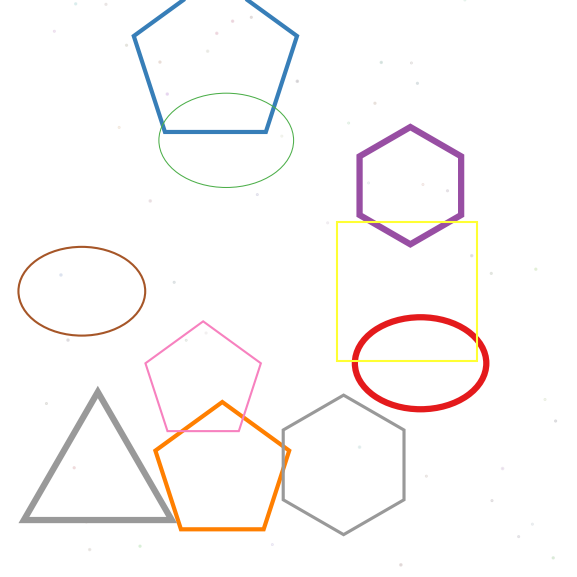[{"shape": "oval", "thickness": 3, "radius": 0.57, "center": [0.728, 0.37]}, {"shape": "pentagon", "thickness": 2, "radius": 0.74, "center": [0.373, 0.891]}, {"shape": "oval", "thickness": 0.5, "radius": 0.58, "center": [0.392, 0.756]}, {"shape": "hexagon", "thickness": 3, "radius": 0.51, "center": [0.711, 0.678]}, {"shape": "pentagon", "thickness": 2, "radius": 0.61, "center": [0.385, 0.181]}, {"shape": "square", "thickness": 1, "radius": 0.6, "center": [0.704, 0.494]}, {"shape": "oval", "thickness": 1, "radius": 0.55, "center": [0.142, 0.495]}, {"shape": "pentagon", "thickness": 1, "radius": 0.53, "center": [0.352, 0.338]}, {"shape": "hexagon", "thickness": 1.5, "radius": 0.6, "center": [0.595, 0.194]}, {"shape": "triangle", "thickness": 3, "radius": 0.74, "center": [0.169, 0.173]}]